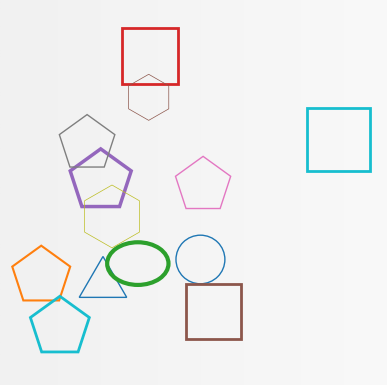[{"shape": "circle", "thickness": 1, "radius": 0.32, "center": [0.517, 0.326]}, {"shape": "triangle", "thickness": 1, "radius": 0.35, "center": [0.266, 0.263]}, {"shape": "pentagon", "thickness": 1.5, "radius": 0.39, "center": [0.106, 0.283]}, {"shape": "oval", "thickness": 3, "radius": 0.4, "center": [0.356, 0.315]}, {"shape": "square", "thickness": 2, "radius": 0.36, "center": [0.386, 0.854]}, {"shape": "pentagon", "thickness": 2.5, "radius": 0.41, "center": [0.26, 0.53]}, {"shape": "hexagon", "thickness": 0.5, "radius": 0.3, "center": [0.384, 0.747]}, {"shape": "square", "thickness": 2, "radius": 0.36, "center": [0.551, 0.19]}, {"shape": "pentagon", "thickness": 1, "radius": 0.37, "center": [0.524, 0.519]}, {"shape": "pentagon", "thickness": 1, "radius": 0.38, "center": [0.225, 0.627]}, {"shape": "hexagon", "thickness": 0.5, "radius": 0.41, "center": [0.289, 0.438]}, {"shape": "pentagon", "thickness": 2, "radius": 0.4, "center": [0.155, 0.151]}, {"shape": "square", "thickness": 2, "radius": 0.41, "center": [0.874, 0.638]}]